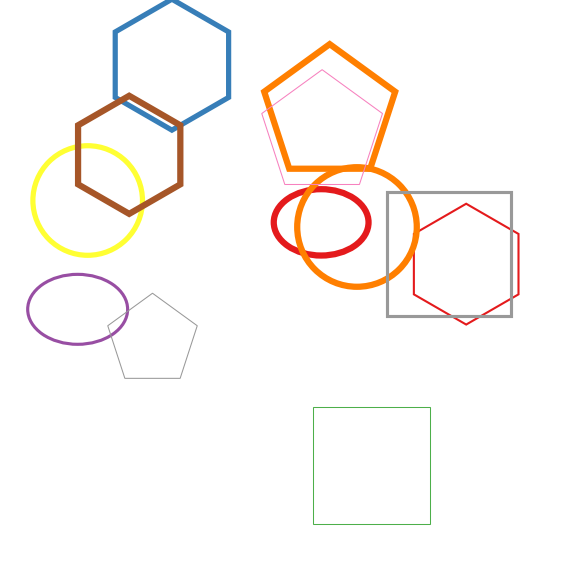[{"shape": "hexagon", "thickness": 1, "radius": 0.52, "center": [0.807, 0.542]}, {"shape": "oval", "thickness": 3, "radius": 0.41, "center": [0.556, 0.614]}, {"shape": "hexagon", "thickness": 2.5, "radius": 0.57, "center": [0.298, 0.887]}, {"shape": "square", "thickness": 0.5, "radius": 0.51, "center": [0.643, 0.193]}, {"shape": "oval", "thickness": 1.5, "radius": 0.43, "center": [0.134, 0.463]}, {"shape": "pentagon", "thickness": 3, "radius": 0.6, "center": [0.571, 0.803]}, {"shape": "circle", "thickness": 3, "radius": 0.52, "center": [0.618, 0.606]}, {"shape": "circle", "thickness": 2.5, "radius": 0.47, "center": [0.152, 0.652]}, {"shape": "hexagon", "thickness": 3, "radius": 0.51, "center": [0.224, 0.731]}, {"shape": "pentagon", "thickness": 0.5, "radius": 0.55, "center": [0.558, 0.769]}, {"shape": "pentagon", "thickness": 0.5, "radius": 0.41, "center": [0.264, 0.41]}, {"shape": "square", "thickness": 1.5, "radius": 0.54, "center": [0.777, 0.559]}]